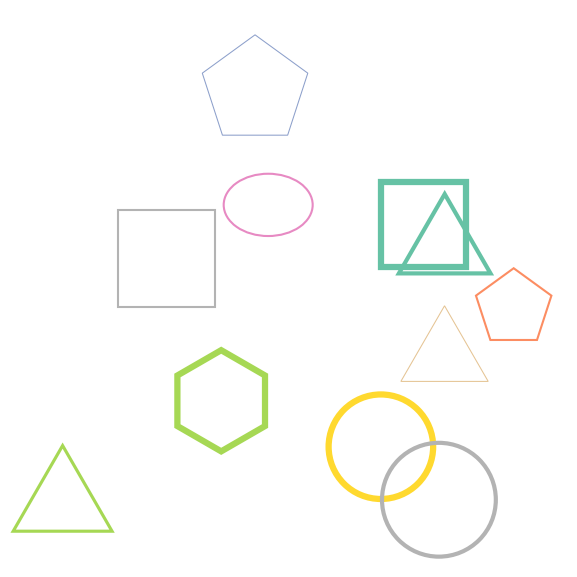[{"shape": "square", "thickness": 3, "radius": 0.37, "center": [0.734, 0.61]}, {"shape": "triangle", "thickness": 2, "radius": 0.46, "center": [0.77, 0.572]}, {"shape": "pentagon", "thickness": 1, "radius": 0.34, "center": [0.89, 0.466]}, {"shape": "pentagon", "thickness": 0.5, "radius": 0.48, "center": [0.442, 0.843]}, {"shape": "oval", "thickness": 1, "radius": 0.39, "center": [0.464, 0.644]}, {"shape": "hexagon", "thickness": 3, "radius": 0.44, "center": [0.383, 0.305]}, {"shape": "triangle", "thickness": 1.5, "radius": 0.49, "center": [0.108, 0.129]}, {"shape": "circle", "thickness": 3, "radius": 0.45, "center": [0.66, 0.226]}, {"shape": "triangle", "thickness": 0.5, "radius": 0.44, "center": [0.77, 0.382]}, {"shape": "circle", "thickness": 2, "radius": 0.49, "center": [0.76, 0.134]}, {"shape": "square", "thickness": 1, "radius": 0.42, "center": [0.288, 0.552]}]